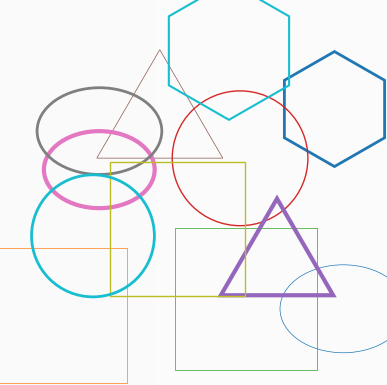[{"shape": "oval", "thickness": 0.5, "radius": 0.82, "center": [0.886, 0.198]}, {"shape": "hexagon", "thickness": 2, "radius": 0.75, "center": [0.863, 0.717]}, {"shape": "square", "thickness": 0.5, "radius": 0.88, "center": [0.151, 0.181]}, {"shape": "square", "thickness": 0.5, "radius": 0.92, "center": [0.635, 0.224]}, {"shape": "circle", "thickness": 1, "radius": 0.88, "center": [0.619, 0.589]}, {"shape": "triangle", "thickness": 3, "radius": 0.84, "center": [0.715, 0.317]}, {"shape": "triangle", "thickness": 0.5, "radius": 0.94, "center": [0.412, 0.683]}, {"shape": "oval", "thickness": 3, "radius": 0.71, "center": [0.256, 0.559]}, {"shape": "oval", "thickness": 2, "radius": 0.8, "center": [0.257, 0.659]}, {"shape": "square", "thickness": 1, "radius": 0.87, "center": [0.458, 0.406]}, {"shape": "circle", "thickness": 2, "radius": 0.79, "center": [0.24, 0.387]}, {"shape": "hexagon", "thickness": 1.5, "radius": 0.9, "center": [0.591, 0.868]}]